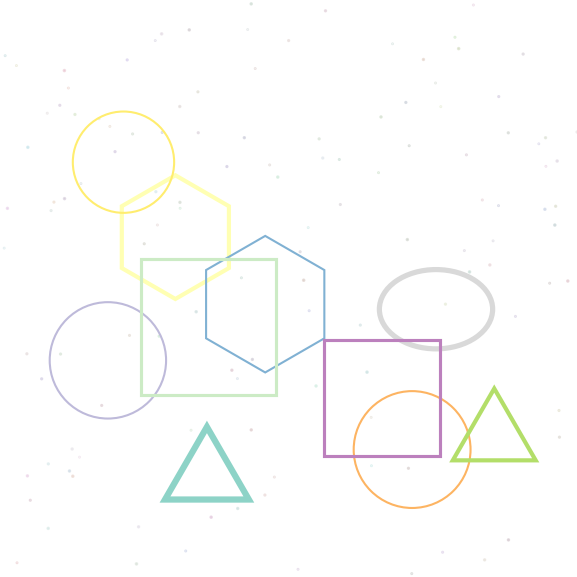[{"shape": "triangle", "thickness": 3, "radius": 0.42, "center": [0.358, 0.176]}, {"shape": "hexagon", "thickness": 2, "radius": 0.54, "center": [0.304, 0.589]}, {"shape": "circle", "thickness": 1, "radius": 0.5, "center": [0.187, 0.375]}, {"shape": "hexagon", "thickness": 1, "radius": 0.59, "center": [0.459, 0.472]}, {"shape": "circle", "thickness": 1, "radius": 0.51, "center": [0.714, 0.221]}, {"shape": "triangle", "thickness": 2, "radius": 0.41, "center": [0.856, 0.243]}, {"shape": "oval", "thickness": 2.5, "radius": 0.49, "center": [0.755, 0.464]}, {"shape": "square", "thickness": 1.5, "radius": 0.5, "center": [0.661, 0.31]}, {"shape": "square", "thickness": 1.5, "radius": 0.59, "center": [0.361, 0.433]}, {"shape": "circle", "thickness": 1, "radius": 0.44, "center": [0.214, 0.718]}]